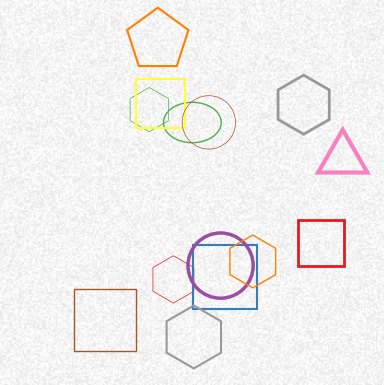[{"shape": "hexagon", "thickness": 0.5, "radius": 0.31, "center": [0.45, 0.274]}, {"shape": "square", "thickness": 2, "radius": 0.3, "center": [0.834, 0.369]}, {"shape": "square", "thickness": 1.5, "radius": 0.42, "center": [0.585, 0.28]}, {"shape": "oval", "thickness": 1, "radius": 0.37, "center": [0.5, 0.682]}, {"shape": "hexagon", "thickness": 0.5, "radius": 0.29, "center": [0.388, 0.715]}, {"shape": "circle", "thickness": 2.5, "radius": 0.42, "center": [0.573, 0.31]}, {"shape": "hexagon", "thickness": 1, "radius": 0.34, "center": [0.657, 0.321]}, {"shape": "pentagon", "thickness": 1.5, "radius": 0.42, "center": [0.41, 0.896]}, {"shape": "square", "thickness": 1.5, "radius": 0.32, "center": [0.416, 0.732]}, {"shape": "circle", "thickness": 0.5, "radius": 0.35, "center": [0.542, 0.682]}, {"shape": "square", "thickness": 1, "radius": 0.4, "center": [0.272, 0.169]}, {"shape": "triangle", "thickness": 3, "radius": 0.37, "center": [0.89, 0.589]}, {"shape": "hexagon", "thickness": 1.5, "radius": 0.41, "center": [0.503, 0.125]}, {"shape": "hexagon", "thickness": 2, "radius": 0.38, "center": [0.789, 0.728]}]